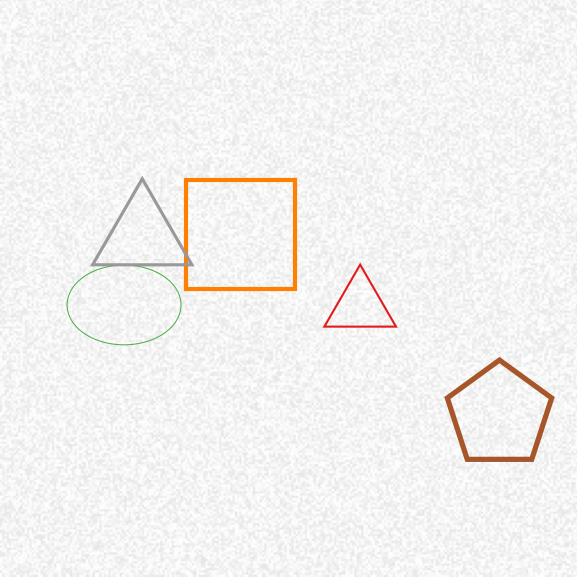[{"shape": "triangle", "thickness": 1, "radius": 0.36, "center": [0.624, 0.469]}, {"shape": "oval", "thickness": 0.5, "radius": 0.49, "center": [0.215, 0.471]}, {"shape": "square", "thickness": 2, "radius": 0.47, "center": [0.417, 0.593]}, {"shape": "pentagon", "thickness": 2.5, "radius": 0.48, "center": [0.865, 0.281]}, {"shape": "triangle", "thickness": 1.5, "radius": 0.5, "center": [0.246, 0.59]}]